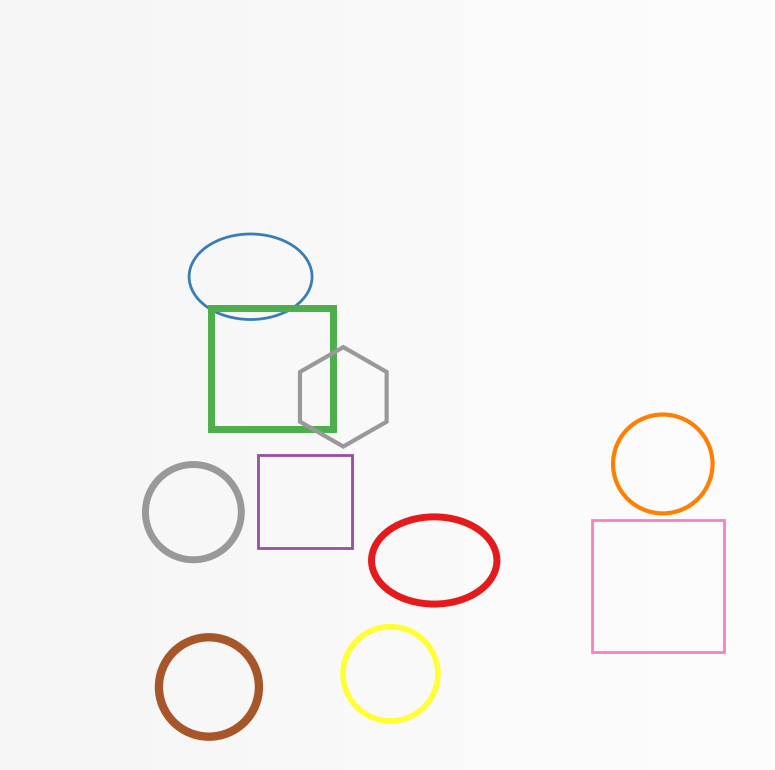[{"shape": "oval", "thickness": 2.5, "radius": 0.4, "center": [0.56, 0.272]}, {"shape": "oval", "thickness": 1, "radius": 0.4, "center": [0.323, 0.641]}, {"shape": "square", "thickness": 2.5, "radius": 0.39, "center": [0.351, 0.522]}, {"shape": "square", "thickness": 1, "radius": 0.3, "center": [0.394, 0.349]}, {"shape": "circle", "thickness": 1.5, "radius": 0.32, "center": [0.855, 0.397]}, {"shape": "circle", "thickness": 2, "radius": 0.31, "center": [0.504, 0.125]}, {"shape": "circle", "thickness": 3, "radius": 0.32, "center": [0.27, 0.108]}, {"shape": "square", "thickness": 1, "radius": 0.43, "center": [0.849, 0.239]}, {"shape": "hexagon", "thickness": 1.5, "radius": 0.32, "center": [0.443, 0.485]}, {"shape": "circle", "thickness": 2.5, "radius": 0.31, "center": [0.25, 0.335]}]